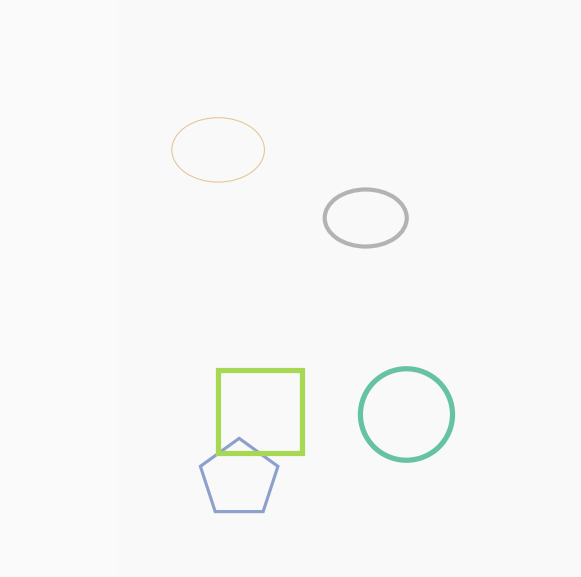[{"shape": "circle", "thickness": 2.5, "radius": 0.4, "center": [0.699, 0.281]}, {"shape": "pentagon", "thickness": 1.5, "radius": 0.35, "center": [0.411, 0.17]}, {"shape": "square", "thickness": 2.5, "radius": 0.36, "center": [0.447, 0.287]}, {"shape": "oval", "thickness": 0.5, "radius": 0.4, "center": [0.375, 0.74]}, {"shape": "oval", "thickness": 2, "radius": 0.35, "center": [0.629, 0.622]}]